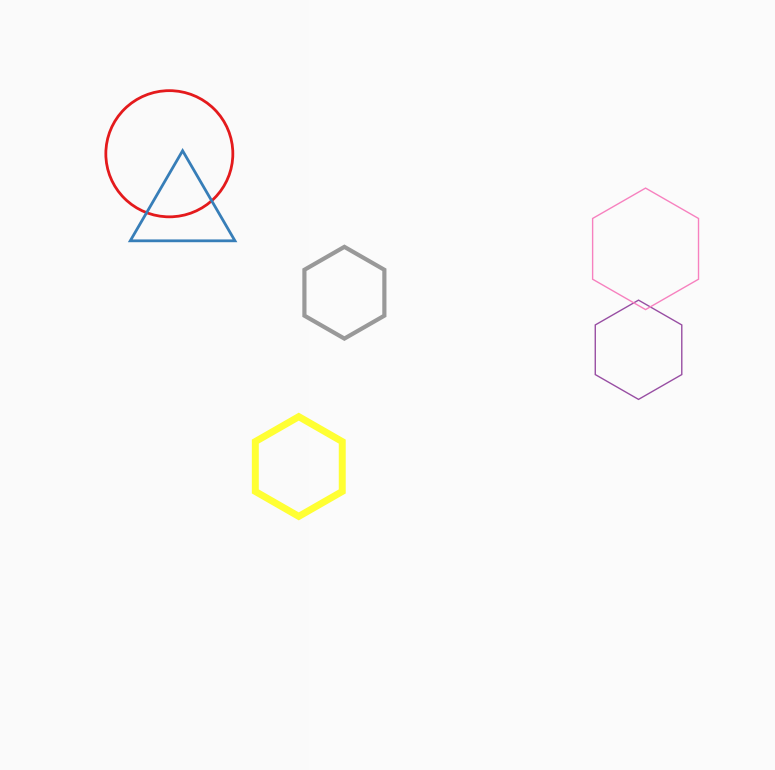[{"shape": "circle", "thickness": 1, "radius": 0.41, "center": [0.218, 0.8]}, {"shape": "triangle", "thickness": 1, "radius": 0.39, "center": [0.236, 0.726]}, {"shape": "hexagon", "thickness": 0.5, "radius": 0.32, "center": [0.824, 0.546]}, {"shape": "hexagon", "thickness": 2.5, "radius": 0.32, "center": [0.386, 0.394]}, {"shape": "hexagon", "thickness": 0.5, "radius": 0.39, "center": [0.833, 0.677]}, {"shape": "hexagon", "thickness": 1.5, "radius": 0.3, "center": [0.444, 0.62]}]